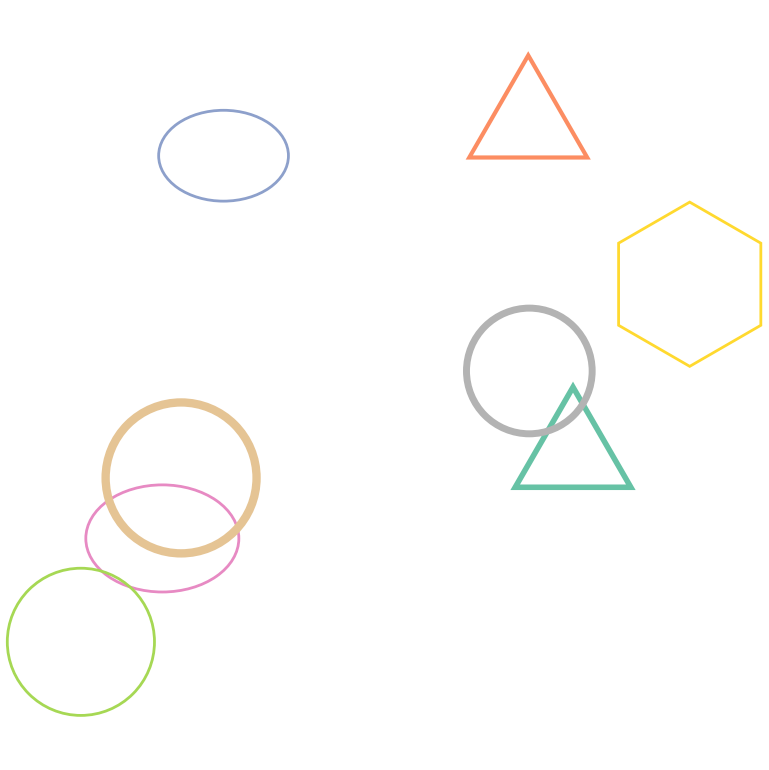[{"shape": "triangle", "thickness": 2, "radius": 0.43, "center": [0.744, 0.411]}, {"shape": "triangle", "thickness": 1.5, "radius": 0.44, "center": [0.686, 0.84]}, {"shape": "oval", "thickness": 1, "radius": 0.42, "center": [0.29, 0.798]}, {"shape": "oval", "thickness": 1, "radius": 0.5, "center": [0.211, 0.301]}, {"shape": "circle", "thickness": 1, "radius": 0.48, "center": [0.105, 0.166]}, {"shape": "hexagon", "thickness": 1, "radius": 0.53, "center": [0.896, 0.631]}, {"shape": "circle", "thickness": 3, "radius": 0.49, "center": [0.235, 0.379]}, {"shape": "circle", "thickness": 2.5, "radius": 0.41, "center": [0.687, 0.518]}]